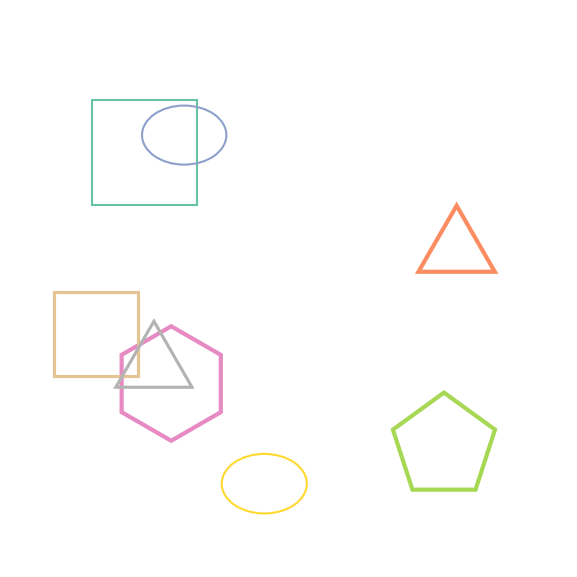[{"shape": "square", "thickness": 1, "radius": 0.46, "center": [0.25, 0.735]}, {"shape": "triangle", "thickness": 2, "radius": 0.38, "center": [0.791, 0.567]}, {"shape": "oval", "thickness": 1, "radius": 0.37, "center": [0.319, 0.765]}, {"shape": "hexagon", "thickness": 2, "radius": 0.5, "center": [0.296, 0.335]}, {"shape": "pentagon", "thickness": 2, "radius": 0.46, "center": [0.769, 0.226]}, {"shape": "oval", "thickness": 1, "radius": 0.37, "center": [0.458, 0.162]}, {"shape": "square", "thickness": 1.5, "radius": 0.36, "center": [0.166, 0.421]}, {"shape": "triangle", "thickness": 1.5, "radius": 0.38, "center": [0.267, 0.367]}]